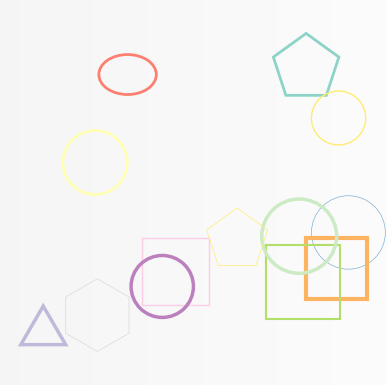[{"shape": "pentagon", "thickness": 2, "radius": 0.44, "center": [0.79, 0.824]}, {"shape": "circle", "thickness": 2, "radius": 0.42, "center": [0.245, 0.578]}, {"shape": "triangle", "thickness": 2.5, "radius": 0.33, "center": [0.112, 0.138]}, {"shape": "oval", "thickness": 2, "radius": 0.37, "center": [0.329, 0.806]}, {"shape": "circle", "thickness": 0.5, "radius": 0.48, "center": [0.899, 0.396]}, {"shape": "square", "thickness": 3, "radius": 0.39, "center": [0.869, 0.303]}, {"shape": "square", "thickness": 1.5, "radius": 0.48, "center": [0.781, 0.267]}, {"shape": "square", "thickness": 1, "radius": 0.44, "center": [0.453, 0.295]}, {"shape": "hexagon", "thickness": 0.5, "radius": 0.47, "center": [0.251, 0.181]}, {"shape": "circle", "thickness": 2.5, "radius": 0.4, "center": [0.419, 0.256]}, {"shape": "circle", "thickness": 2.5, "radius": 0.48, "center": [0.772, 0.387]}, {"shape": "circle", "thickness": 1, "radius": 0.35, "center": [0.874, 0.694]}, {"shape": "pentagon", "thickness": 0.5, "radius": 0.41, "center": [0.612, 0.377]}]